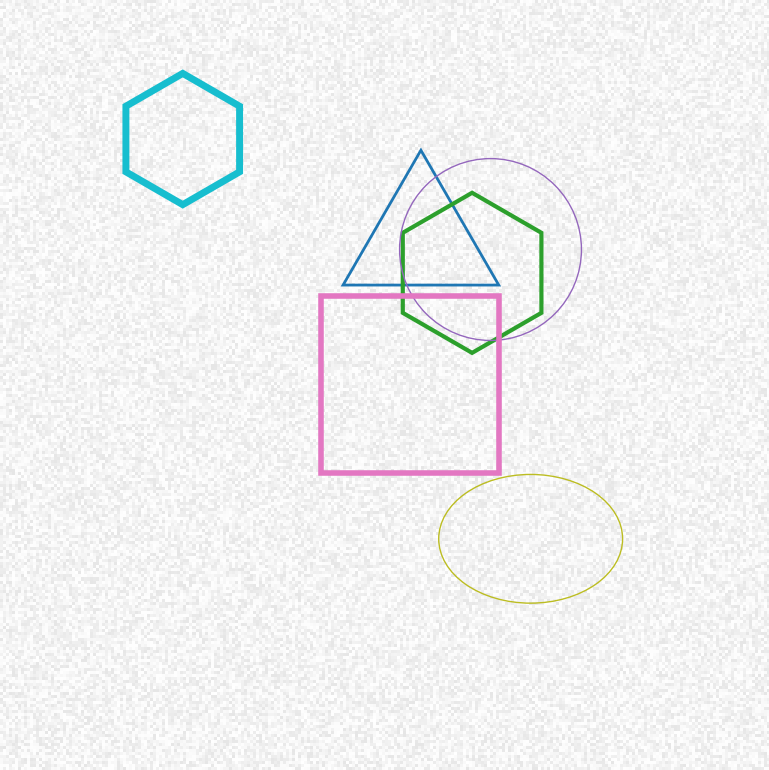[{"shape": "triangle", "thickness": 1, "radius": 0.58, "center": [0.547, 0.688]}, {"shape": "hexagon", "thickness": 1.5, "radius": 0.52, "center": [0.613, 0.646]}, {"shape": "circle", "thickness": 0.5, "radius": 0.59, "center": [0.637, 0.676]}, {"shape": "square", "thickness": 2, "radius": 0.58, "center": [0.532, 0.501]}, {"shape": "oval", "thickness": 0.5, "radius": 0.6, "center": [0.689, 0.3]}, {"shape": "hexagon", "thickness": 2.5, "radius": 0.43, "center": [0.237, 0.819]}]